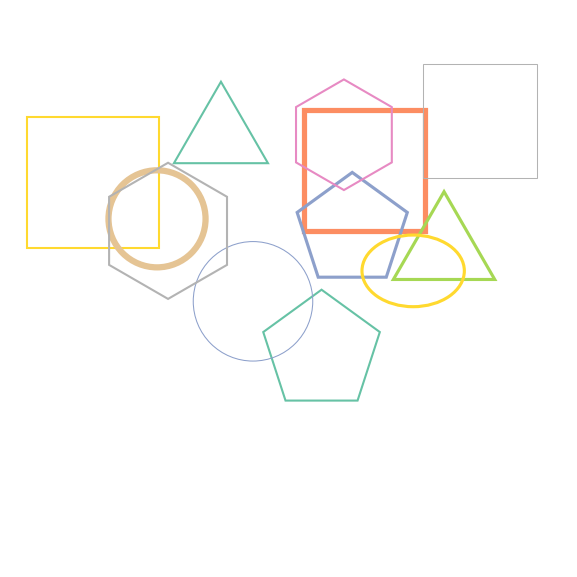[{"shape": "pentagon", "thickness": 1, "radius": 0.53, "center": [0.557, 0.391]}, {"shape": "triangle", "thickness": 1, "radius": 0.47, "center": [0.383, 0.764]}, {"shape": "square", "thickness": 2.5, "radius": 0.52, "center": [0.631, 0.704]}, {"shape": "circle", "thickness": 0.5, "radius": 0.52, "center": [0.438, 0.477]}, {"shape": "pentagon", "thickness": 1.5, "radius": 0.5, "center": [0.61, 0.6]}, {"shape": "hexagon", "thickness": 1, "radius": 0.48, "center": [0.596, 0.766]}, {"shape": "triangle", "thickness": 1.5, "radius": 0.51, "center": [0.769, 0.566]}, {"shape": "square", "thickness": 1, "radius": 0.57, "center": [0.161, 0.683]}, {"shape": "oval", "thickness": 1.5, "radius": 0.44, "center": [0.715, 0.53]}, {"shape": "circle", "thickness": 3, "radius": 0.42, "center": [0.272, 0.62]}, {"shape": "hexagon", "thickness": 1, "radius": 0.59, "center": [0.291, 0.599]}, {"shape": "square", "thickness": 0.5, "radius": 0.49, "center": [0.831, 0.789]}]